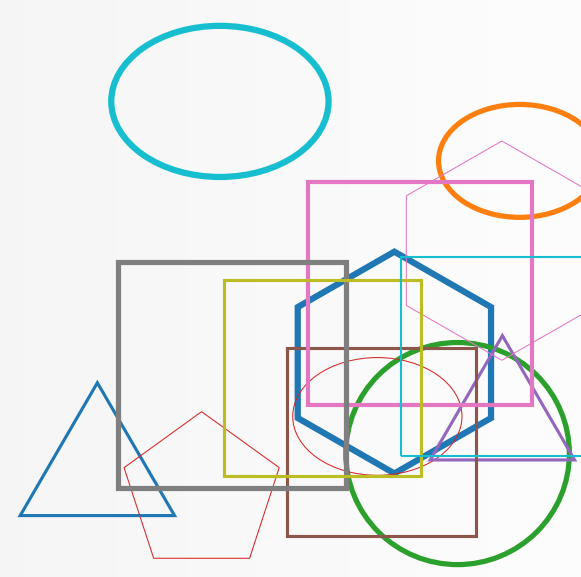[{"shape": "triangle", "thickness": 1.5, "radius": 0.77, "center": [0.168, 0.183]}, {"shape": "hexagon", "thickness": 3, "radius": 0.96, "center": [0.679, 0.371]}, {"shape": "oval", "thickness": 2.5, "radius": 0.7, "center": [0.894, 0.721]}, {"shape": "circle", "thickness": 2.5, "radius": 0.96, "center": [0.787, 0.214]}, {"shape": "oval", "thickness": 0.5, "radius": 0.73, "center": [0.649, 0.278]}, {"shape": "pentagon", "thickness": 0.5, "radius": 0.7, "center": [0.347, 0.146]}, {"shape": "triangle", "thickness": 1.5, "radius": 0.72, "center": [0.864, 0.274]}, {"shape": "square", "thickness": 1.5, "radius": 0.81, "center": [0.656, 0.234]}, {"shape": "square", "thickness": 2, "radius": 0.96, "center": [0.723, 0.491]}, {"shape": "hexagon", "thickness": 0.5, "radius": 0.95, "center": [0.863, 0.565]}, {"shape": "square", "thickness": 2.5, "radius": 0.98, "center": [0.399, 0.35]}, {"shape": "square", "thickness": 1.5, "radius": 0.85, "center": [0.555, 0.344]}, {"shape": "square", "thickness": 1, "radius": 0.86, "center": [0.863, 0.382]}, {"shape": "oval", "thickness": 3, "radius": 0.93, "center": [0.378, 0.824]}]